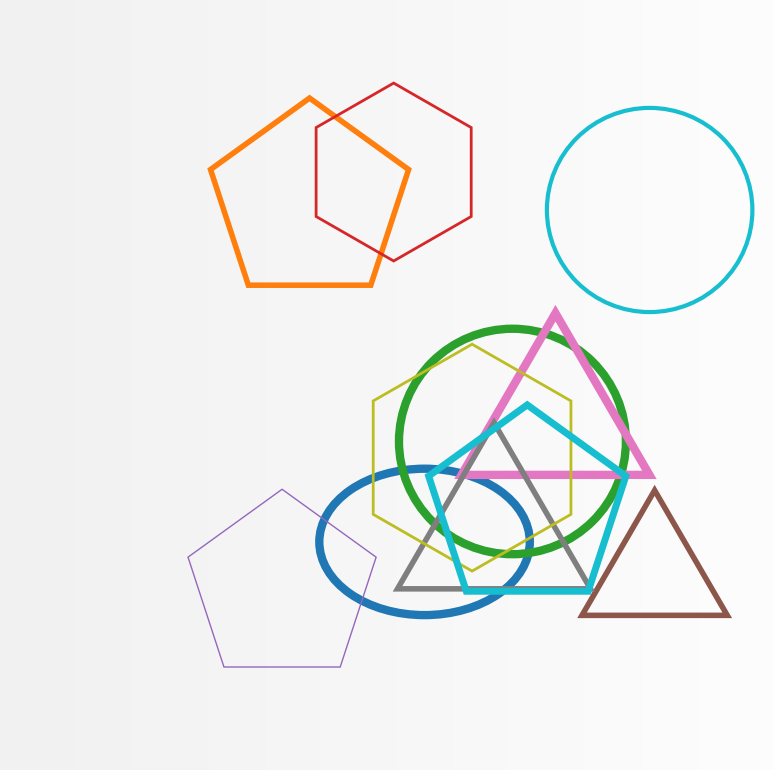[{"shape": "oval", "thickness": 3, "radius": 0.68, "center": [0.548, 0.296]}, {"shape": "pentagon", "thickness": 2, "radius": 0.67, "center": [0.399, 0.738]}, {"shape": "circle", "thickness": 3, "radius": 0.73, "center": [0.661, 0.427]}, {"shape": "hexagon", "thickness": 1, "radius": 0.58, "center": [0.508, 0.777]}, {"shape": "pentagon", "thickness": 0.5, "radius": 0.64, "center": [0.364, 0.237]}, {"shape": "triangle", "thickness": 2, "radius": 0.54, "center": [0.845, 0.255]}, {"shape": "triangle", "thickness": 3, "radius": 0.7, "center": [0.717, 0.453]}, {"shape": "triangle", "thickness": 2, "radius": 0.72, "center": [0.637, 0.307]}, {"shape": "hexagon", "thickness": 1, "radius": 0.74, "center": [0.609, 0.406]}, {"shape": "pentagon", "thickness": 2.5, "radius": 0.67, "center": [0.68, 0.34]}, {"shape": "circle", "thickness": 1.5, "radius": 0.66, "center": [0.838, 0.727]}]